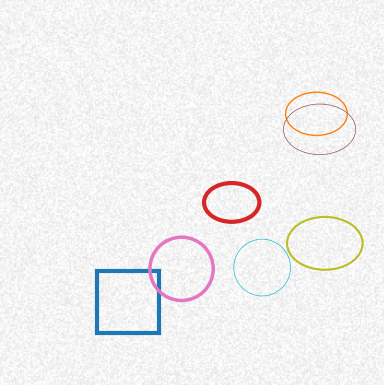[{"shape": "square", "thickness": 3, "radius": 0.4, "center": [0.332, 0.216]}, {"shape": "oval", "thickness": 1, "radius": 0.4, "center": [0.822, 0.704]}, {"shape": "oval", "thickness": 3, "radius": 0.36, "center": [0.602, 0.474]}, {"shape": "oval", "thickness": 0.5, "radius": 0.47, "center": [0.83, 0.664]}, {"shape": "circle", "thickness": 2.5, "radius": 0.41, "center": [0.472, 0.302]}, {"shape": "oval", "thickness": 1.5, "radius": 0.49, "center": [0.844, 0.368]}, {"shape": "circle", "thickness": 0.5, "radius": 0.37, "center": [0.681, 0.305]}]